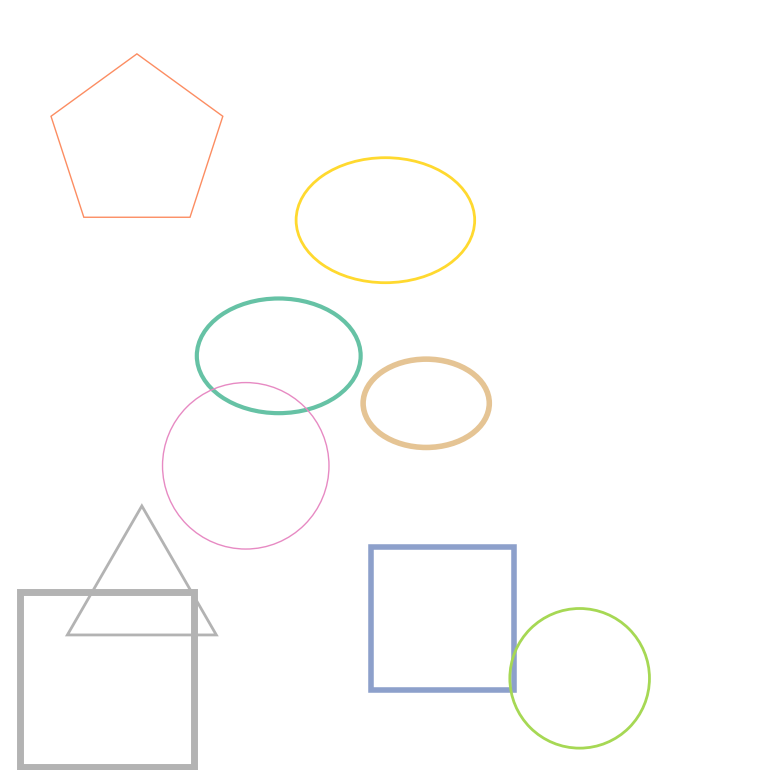[{"shape": "oval", "thickness": 1.5, "radius": 0.53, "center": [0.362, 0.538]}, {"shape": "pentagon", "thickness": 0.5, "radius": 0.59, "center": [0.178, 0.813]}, {"shape": "square", "thickness": 2, "radius": 0.46, "center": [0.574, 0.197]}, {"shape": "circle", "thickness": 0.5, "radius": 0.54, "center": [0.319, 0.395]}, {"shape": "circle", "thickness": 1, "radius": 0.45, "center": [0.753, 0.119]}, {"shape": "oval", "thickness": 1, "radius": 0.58, "center": [0.501, 0.714]}, {"shape": "oval", "thickness": 2, "radius": 0.41, "center": [0.554, 0.476]}, {"shape": "triangle", "thickness": 1, "radius": 0.56, "center": [0.184, 0.231]}, {"shape": "square", "thickness": 2.5, "radius": 0.57, "center": [0.139, 0.117]}]